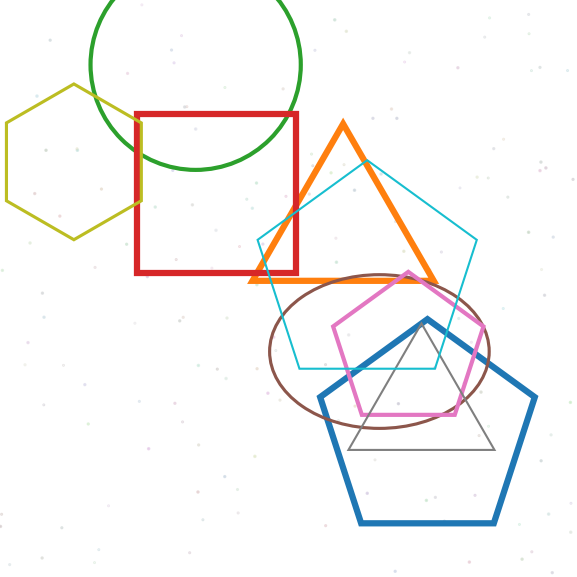[{"shape": "pentagon", "thickness": 3, "radius": 0.98, "center": [0.74, 0.251]}, {"shape": "triangle", "thickness": 3, "radius": 0.91, "center": [0.594, 0.603]}, {"shape": "circle", "thickness": 2, "radius": 0.91, "center": [0.339, 0.887]}, {"shape": "square", "thickness": 3, "radius": 0.69, "center": [0.375, 0.664]}, {"shape": "oval", "thickness": 1.5, "radius": 0.95, "center": [0.657, 0.39]}, {"shape": "pentagon", "thickness": 2, "radius": 0.68, "center": [0.707, 0.392]}, {"shape": "triangle", "thickness": 1, "radius": 0.73, "center": [0.73, 0.293]}, {"shape": "hexagon", "thickness": 1.5, "radius": 0.67, "center": [0.128, 0.719]}, {"shape": "pentagon", "thickness": 1, "radius": 1.0, "center": [0.636, 0.522]}]